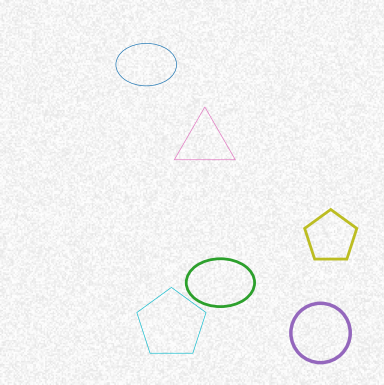[{"shape": "oval", "thickness": 0.5, "radius": 0.39, "center": [0.38, 0.832]}, {"shape": "oval", "thickness": 2, "radius": 0.44, "center": [0.572, 0.266]}, {"shape": "circle", "thickness": 2.5, "radius": 0.39, "center": [0.833, 0.135]}, {"shape": "triangle", "thickness": 0.5, "radius": 0.46, "center": [0.532, 0.631]}, {"shape": "pentagon", "thickness": 2, "radius": 0.36, "center": [0.859, 0.385]}, {"shape": "pentagon", "thickness": 0.5, "radius": 0.47, "center": [0.445, 0.159]}]